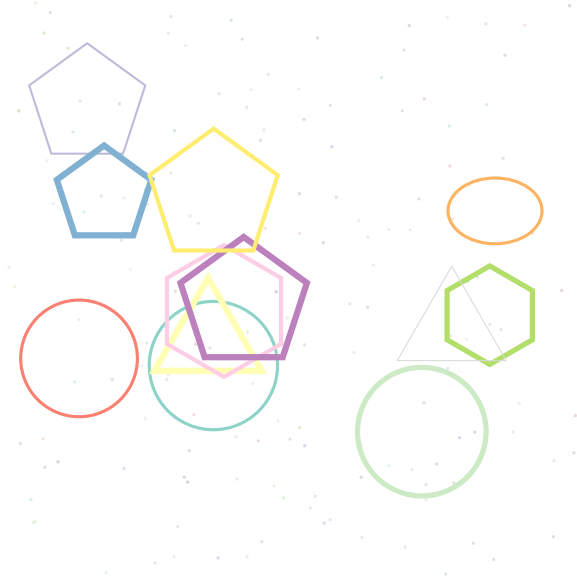[{"shape": "circle", "thickness": 1.5, "radius": 0.56, "center": [0.37, 0.366]}, {"shape": "triangle", "thickness": 3, "radius": 0.54, "center": [0.36, 0.411]}, {"shape": "pentagon", "thickness": 1, "radius": 0.53, "center": [0.151, 0.819]}, {"shape": "circle", "thickness": 1.5, "radius": 0.51, "center": [0.137, 0.379]}, {"shape": "pentagon", "thickness": 3, "radius": 0.43, "center": [0.18, 0.661]}, {"shape": "oval", "thickness": 1.5, "radius": 0.41, "center": [0.857, 0.634]}, {"shape": "hexagon", "thickness": 2.5, "radius": 0.43, "center": [0.848, 0.453]}, {"shape": "hexagon", "thickness": 2, "radius": 0.57, "center": [0.388, 0.461]}, {"shape": "triangle", "thickness": 0.5, "radius": 0.54, "center": [0.782, 0.429]}, {"shape": "pentagon", "thickness": 3, "radius": 0.58, "center": [0.422, 0.474]}, {"shape": "circle", "thickness": 2.5, "radius": 0.56, "center": [0.73, 0.252]}, {"shape": "pentagon", "thickness": 2, "radius": 0.58, "center": [0.37, 0.66]}]